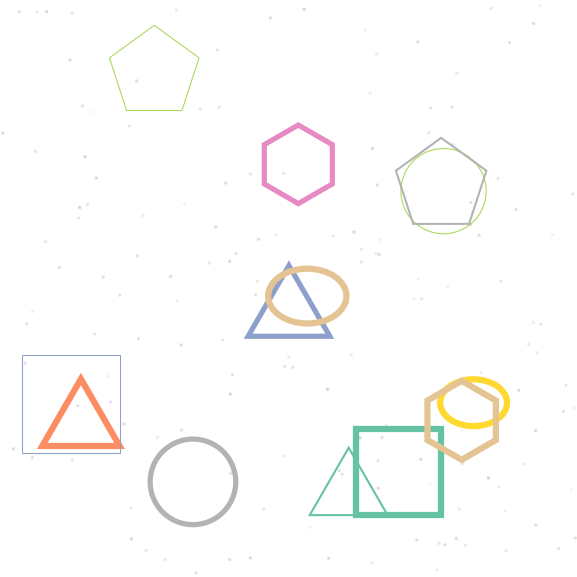[{"shape": "triangle", "thickness": 1, "radius": 0.39, "center": [0.604, 0.146]}, {"shape": "square", "thickness": 3, "radius": 0.37, "center": [0.69, 0.182]}, {"shape": "triangle", "thickness": 3, "radius": 0.39, "center": [0.14, 0.266]}, {"shape": "square", "thickness": 0.5, "radius": 0.42, "center": [0.122, 0.3]}, {"shape": "triangle", "thickness": 2.5, "radius": 0.41, "center": [0.5, 0.458]}, {"shape": "hexagon", "thickness": 2.5, "radius": 0.34, "center": [0.517, 0.715]}, {"shape": "pentagon", "thickness": 0.5, "radius": 0.41, "center": [0.267, 0.874]}, {"shape": "circle", "thickness": 0.5, "radius": 0.37, "center": [0.768, 0.668]}, {"shape": "oval", "thickness": 3, "radius": 0.29, "center": [0.82, 0.302]}, {"shape": "hexagon", "thickness": 3, "radius": 0.34, "center": [0.799, 0.271]}, {"shape": "oval", "thickness": 3, "radius": 0.34, "center": [0.532, 0.486]}, {"shape": "circle", "thickness": 2.5, "radius": 0.37, "center": [0.334, 0.165]}, {"shape": "pentagon", "thickness": 1, "radius": 0.41, "center": [0.764, 0.678]}]